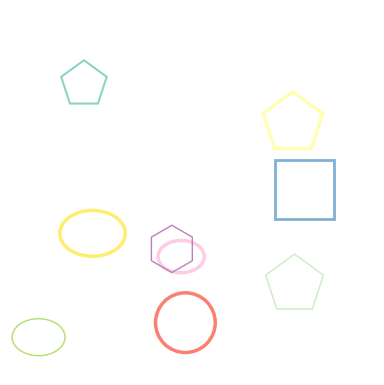[{"shape": "pentagon", "thickness": 1.5, "radius": 0.31, "center": [0.218, 0.781]}, {"shape": "pentagon", "thickness": 2.5, "radius": 0.41, "center": [0.761, 0.68]}, {"shape": "circle", "thickness": 2.5, "radius": 0.39, "center": [0.482, 0.162]}, {"shape": "square", "thickness": 2, "radius": 0.38, "center": [0.79, 0.508]}, {"shape": "oval", "thickness": 1, "radius": 0.34, "center": [0.1, 0.124]}, {"shape": "oval", "thickness": 2.5, "radius": 0.3, "center": [0.471, 0.333]}, {"shape": "hexagon", "thickness": 1, "radius": 0.31, "center": [0.446, 0.353]}, {"shape": "pentagon", "thickness": 1, "radius": 0.39, "center": [0.765, 0.261]}, {"shape": "oval", "thickness": 2.5, "radius": 0.43, "center": [0.24, 0.394]}]